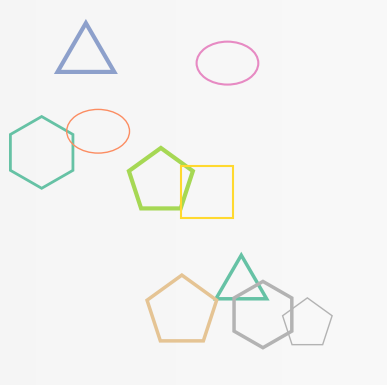[{"shape": "hexagon", "thickness": 2, "radius": 0.47, "center": [0.108, 0.604]}, {"shape": "triangle", "thickness": 2.5, "radius": 0.38, "center": [0.623, 0.262]}, {"shape": "oval", "thickness": 1, "radius": 0.41, "center": [0.253, 0.659]}, {"shape": "triangle", "thickness": 3, "radius": 0.42, "center": [0.222, 0.855]}, {"shape": "oval", "thickness": 1.5, "radius": 0.4, "center": [0.587, 0.836]}, {"shape": "pentagon", "thickness": 3, "radius": 0.43, "center": [0.415, 0.529]}, {"shape": "square", "thickness": 1.5, "radius": 0.33, "center": [0.534, 0.501]}, {"shape": "pentagon", "thickness": 2.5, "radius": 0.47, "center": [0.469, 0.191]}, {"shape": "pentagon", "thickness": 1, "radius": 0.34, "center": [0.793, 0.159]}, {"shape": "hexagon", "thickness": 2.5, "radius": 0.43, "center": [0.679, 0.183]}]